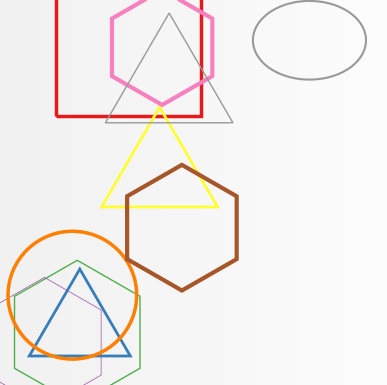[{"shape": "square", "thickness": 2.5, "radius": 0.94, "center": [0.333, 0.885]}, {"shape": "triangle", "thickness": 2, "radius": 0.75, "center": [0.206, 0.151]}, {"shape": "hexagon", "thickness": 1, "radius": 0.93, "center": [0.199, 0.137]}, {"shape": "hexagon", "thickness": 0.5, "radius": 0.85, "center": [0.114, 0.11]}, {"shape": "circle", "thickness": 2.5, "radius": 0.83, "center": [0.187, 0.233]}, {"shape": "triangle", "thickness": 2, "radius": 0.86, "center": [0.412, 0.549]}, {"shape": "hexagon", "thickness": 3, "radius": 0.82, "center": [0.469, 0.409]}, {"shape": "hexagon", "thickness": 3, "radius": 0.75, "center": [0.418, 0.877]}, {"shape": "oval", "thickness": 1.5, "radius": 0.73, "center": [0.799, 0.895]}, {"shape": "triangle", "thickness": 1, "radius": 0.95, "center": [0.437, 0.776]}]